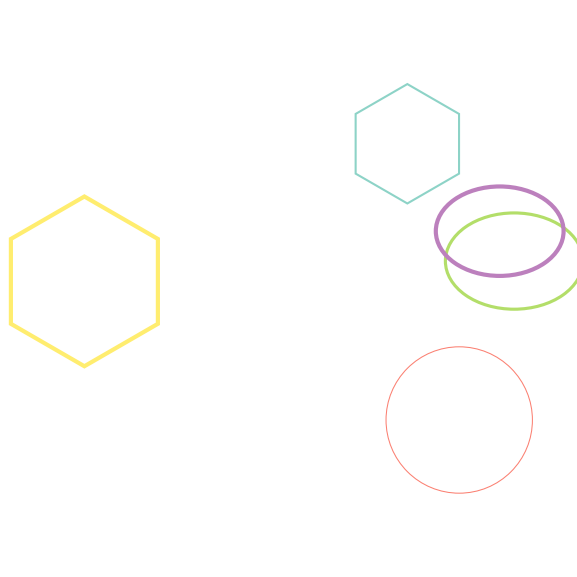[{"shape": "hexagon", "thickness": 1, "radius": 0.52, "center": [0.705, 0.75]}, {"shape": "circle", "thickness": 0.5, "radius": 0.63, "center": [0.795, 0.272]}, {"shape": "oval", "thickness": 1.5, "radius": 0.6, "center": [0.89, 0.547]}, {"shape": "oval", "thickness": 2, "radius": 0.55, "center": [0.865, 0.599]}, {"shape": "hexagon", "thickness": 2, "radius": 0.73, "center": [0.146, 0.512]}]